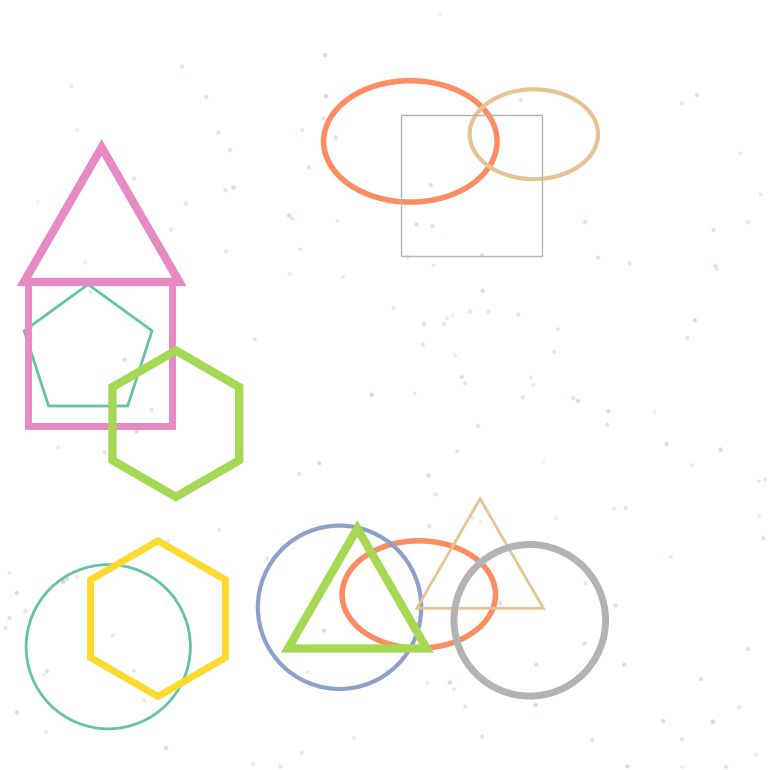[{"shape": "pentagon", "thickness": 1, "radius": 0.44, "center": [0.114, 0.543]}, {"shape": "circle", "thickness": 1, "radius": 0.53, "center": [0.141, 0.16]}, {"shape": "oval", "thickness": 2, "radius": 0.56, "center": [0.533, 0.816]}, {"shape": "oval", "thickness": 2, "radius": 0.5, "center": [0.544, 0.228]}, {"shape": "circle", "thickness": 1.5, "radius": 0.53, "center": [0.441, 0.211]}, {"shape": "triangle", "thickness": 3, "radius": 0.58, "center": [0.132, 0.692]}, {"shape": "square", "thickness": 2.5, "radius": 0.47, "center": [0.13, 0.54]}, {"shape": "triangle", "thickness": 3, "radius": 0.52, "center": [0.464, 0.21]}, {"shape": "hexagon", "thickness": 3, "radius": 0.48, "center": [0.228, 0.45]}, {"shape": "hexagon", "thickness": 2.5, "radius": 0.51, "center": [0.205, 0.197]}, {"shape": "oval", "thickness": 1.5, "radius": 0.42, "center": [0.693, 0.826]}, {"shape": "triangle", "thickness": 1, "radius": 0.47, "center": [0.624, 0.257]}, {"shape": "square", "thickness": 0.5, "radius": 0.46, "center": [0.612, 0.759]}, {"shape": "circle", "thickness": 2.5, "radius": 0.49, "center": [0.688, 0.194]}]